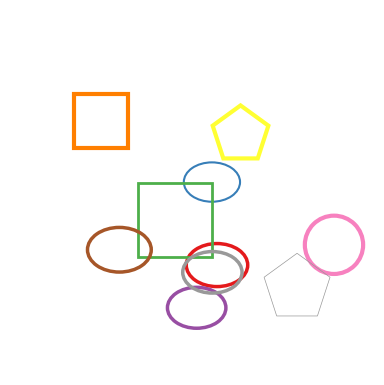[{"shape": "oval", "thickness": 2.5, "radius": 0.4, "center": [0.564, 0.312]}, {"shape": "oval", "thickness": 1.5, "radius": 0.37, "center": [0.55, 0.527]}, {"shape": "square", "thickness": 2, "radius": 0.48, "center": [0.455, 0.428]}, {"shape": "oval", "thickness": 2.5, "radius": 0.38, "center": [0.511, 0.201]}, {"shape": "square", "thickness": 3, "radius": 0.35, "center": [0.262, 0.685]}, {"shape": "pentagon", "thickness": 3, "radius": 0.38, "center": [0.625, 0.65]}, {"shape": "oval", "thickness": 2.5, "radius": 0.41, "center": [0.31, 0.351]}, {"shape": "circle", "thickness": 3, "radius": 0.38, "center": [0.868, 0.364]}, {"shape": "pentagon", "thickness": 0.5, "radius": 0.45, "center": [0.772, 0.252]}, {"shape": "oval", "thickness": 2.5, "radius": 0.39, "center": [0.552, 0.293]}]